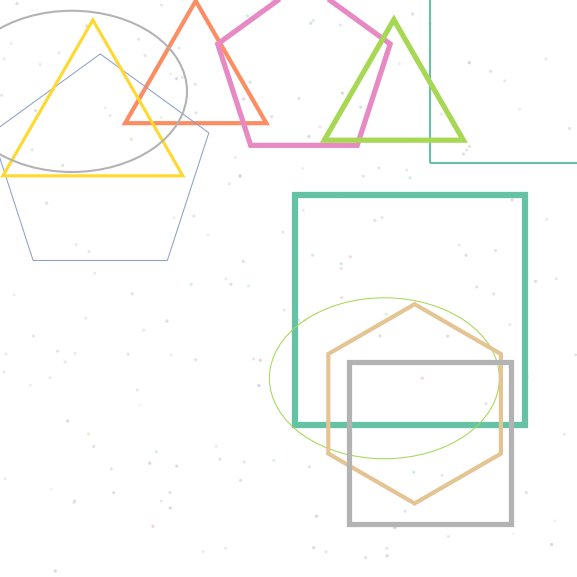[{"shape": "square", "thickness": 3, "radius": 1.0, "center": [0.711, 0.463]}, {"shape": "square", "thickness": 1, "radius": 0.73, "center": [0.889, 0.862]}, {"shape": "triangle", "thickness": 2, "radius": 0.71, "center": [0.339, 0.856]}, {"shape": "pentagon", "thickness": 0.5, "radius": 0.99, "center": [0.174, 0.708]}, {"shape": "pentagon", "thickness": 2.5, "radius": 0.78, "center": [0.526, 0.874]}, {"shape": "triangle", "thickness": 2.5, "radius": 0.7, "center": [0.682, 0.826]}, {"shape": "oval", "thickness": 0.5, "radius": 1.0, "center": [0.666, 0.344]}, {"shape": "triangle", "thickness": 1.5, "radius": 0.9, "center": [0.161, 0.785]}, {"shape": "hexagon", "thickness": 2, "radius": 0.86, "center": [0.718, 0.3]}, {"shape": "square", "thickness": 2.5, "radius": 0.7, "center": [0.744, 0.232]}, {"shape": "oval", "thickness": 1, "radius": 1.0, "center": [0.124, 0.841]}]